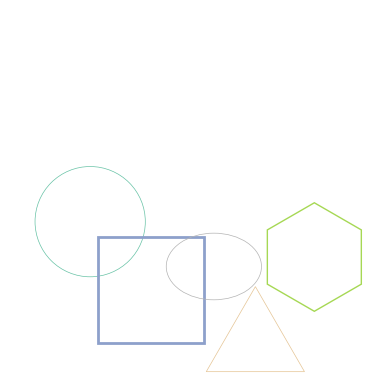[{"shape": "circle", "thickness": 0.5, "radius": 0.72, "center": [0.234, 0.424]}, {"shape": "square", "thickness": 2, "radius": 0.69, "center": [0.392, 0.247]}, {"shape": "hexagon", "thickness": 1, "radius": 0.7, "center": [0.816, 0.332]}, {"shape": "triangle", "thickness": 0.5, "radius": 0.74, "center": [0.663, 0.108]}, {"shape": "oval", "thickness": 0.5, "radius": 0.62, "center": [0.555, 0.308]}]